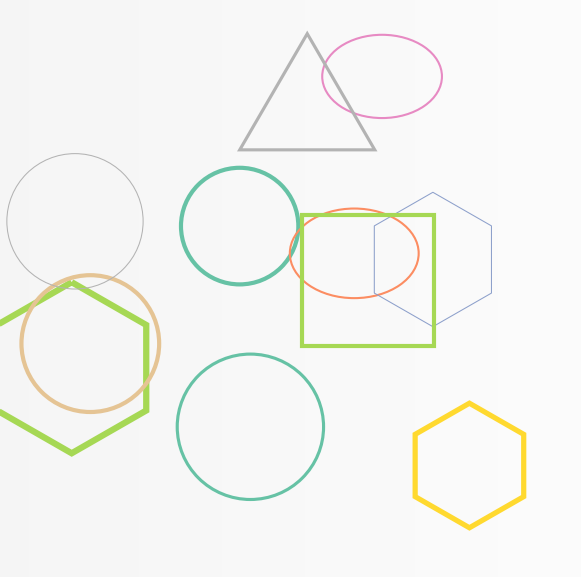[{"shape": "circle", "thickness": 2, "radius": 0.5, "center": [0.412, 0.608]}, {"shape": "circle", "thickness": 1.5, "radius": 0.63, "center": [0.431, 0.26]}, {"shape": "oval", "thickness": 1, "radius": 0.55, "center": [0.609, 0.56]}, {"shape": "hexagon", "thickness": 0.5, "radius": 0.58, "center": [0.745, 0.55]}, {"shape": "oval", "thickness": 1, "radius": 0.51, "center": [0.657, 0.867]}, {"shape": "square", "thickness": 2, "radius": 0.57, "center": [0.633, 0.513]}, {"shape": "hexagon", "thickness": 3, "radius": 0.74, "center": [0.123, 0.362]}, {"shape": "hexagon", "thickness": 2.5, "radius": 0.54, "center": [0.808, 0.193]}, {"shape": "circle", "thickness": 2, "radius": 0.59, "center": [0.155, 0.404]}, {"shape": "triangle", "thickness": 1.5, "radius": 0.67, "center": [0.529, 0.807]}, {"shape": "circle", "thickness": 0.5, "radius": 0.59, "center": [0.129, 0.616]}]